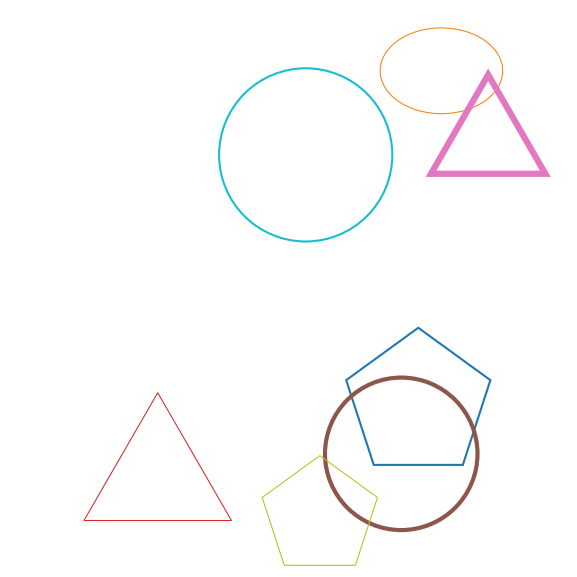[{"shape": "pentagon", "thickness": 1, "radius": 0.66, "center": [0.724, 0.3]}, {"shape": "oval", "thickness": 0.5, "radius": 0.53, "center": [0.764, 0.877]}, {"shape": "triangle", "thickness": 0.5, "radius": 0.74, "center": [0.273, 0.172]}, {"shape": "circle", "thickness": 2, "radius": 0.66, "center": [0.695, 0.213]}, {"shape": "triangle", "thickness": 3, "radius": 0.57, "center": [0.845, 0.755]}, {"shape": "pentagon", "thickness": 0.5, "radius": 0.52, "center": [0.554, 0.105]}, {"shape": "circle", "thickness": 1, "radius": 0.75, "center": [0.529, 0.731]}]